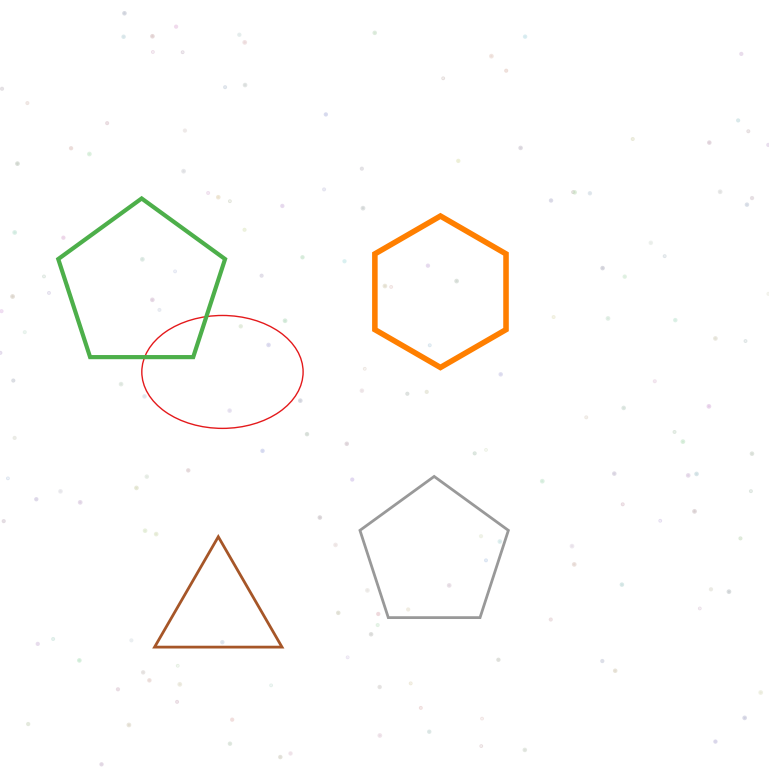[{"shape": "oval", "thickness": 0.5, "radius": 0.52, "center": [0.289, 0.517]}, {"shape": "pentagon", "thickness": 1.5, "radius": 0.57, "center": [0.184, 0.628]}, {"shape": "hexagon", "thickness": 2, "radius": 0.49, "center": [0.572, 0.621]}, {"shape": "triangle", "thickness": 1, "radius": 0.48, "center": [0.283, 0.207]}, {"shape": "pentagon", "thickness": 1, "radius": 0.51, "center": [0.564, 0.28]}]